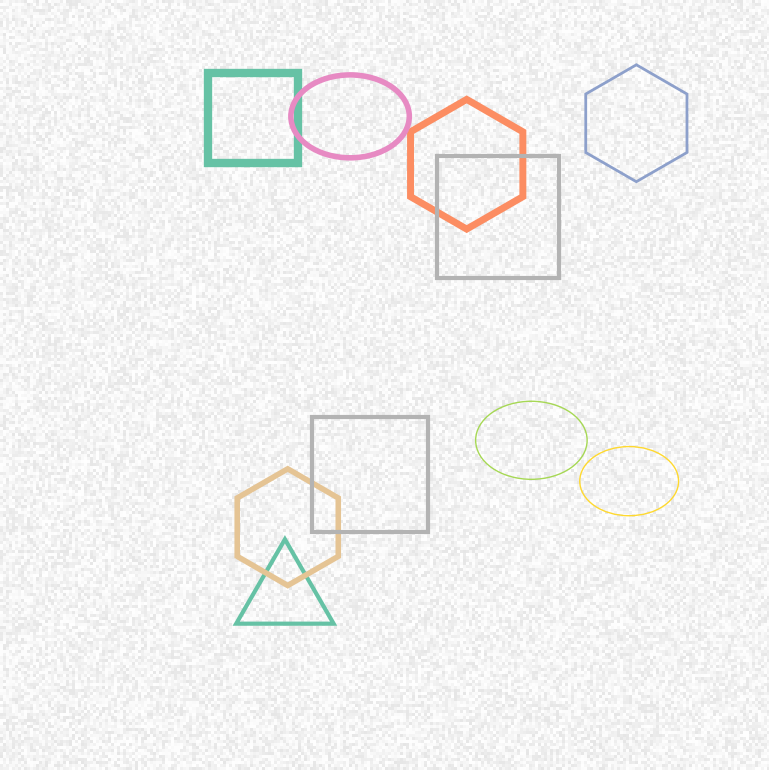[{"shape": "triangle", "thickness": 1.5, "radius": 0.37, "center": [0.37, 0.227]}, {"shape": "square", "thickness": 3, "radius": 0.29, "center": [0.329, 0.847]}, {"shape": "hexagon", "thickness": 2.5, "radius": 0.42, "center": [0.606, 0.787]}, {"shape": "hexagon", "thickness": 1, "radius": 0.38, "center": [0.826, 0.84]}, {"shape": "oval", "thickness": 2, "radius": 0.38, "center": [0.455, 0.849]}, {"shape": "oval", "thickness": 0.5, "radius": 0.36, "center": [0.69, 0.428]}, {"shape": "oval", "thickness": 0.5, "radius": 0.32, "center": [0.817, 0.375]}, {"shape": "hexagon", "thickness": 2, "radius": 0.38, "center": [0.374, 0.315]}, {"shape": "square", "thickness": 1.5, "radius": 0.4, "center": [0.647, 0.718]}, {"shape": "square", "thickness": 1.5, "radius": 0.37, "center": [0.48, 0.384]}]